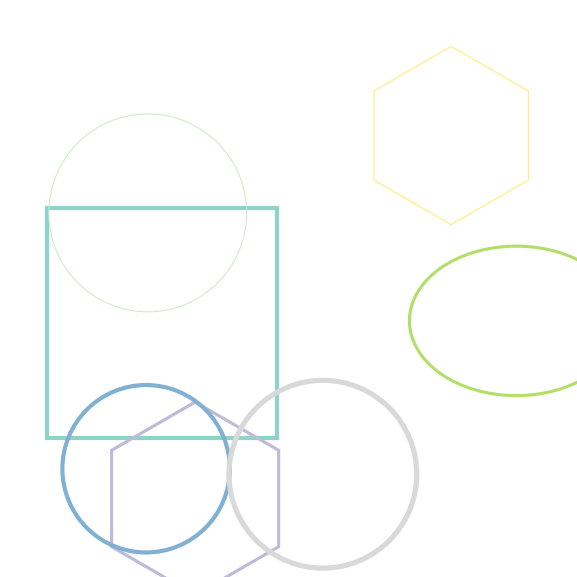[{"shape": "square", "thickness": 2, "radius": 0.99, "center": [0.28, 0.44]}, {"shape": "hexagon", "thickness": 1.5, "radius": 0.83, "center": [0.338, 0.136]}, {"shape": "circle", "thickness": 2, "radius": 0.72, "center": [0.253, 0.187]}, {"shape": "oval", "thickness": 1.5, "radius": 0.92, "center": [0.894, 0.444]}, {"shape": "circle", "thickness": 2.5, "radius": 0.81, "center": [0.559, 0.178]}, {"shape": "circle", "thickness": 0.5, "radius": 0.86, "center": [0.256, 0.631]}, {"shape": "hexagon", "thickness": 0.5, "radius": 0.77, "center": [0.781, 0.764]}]